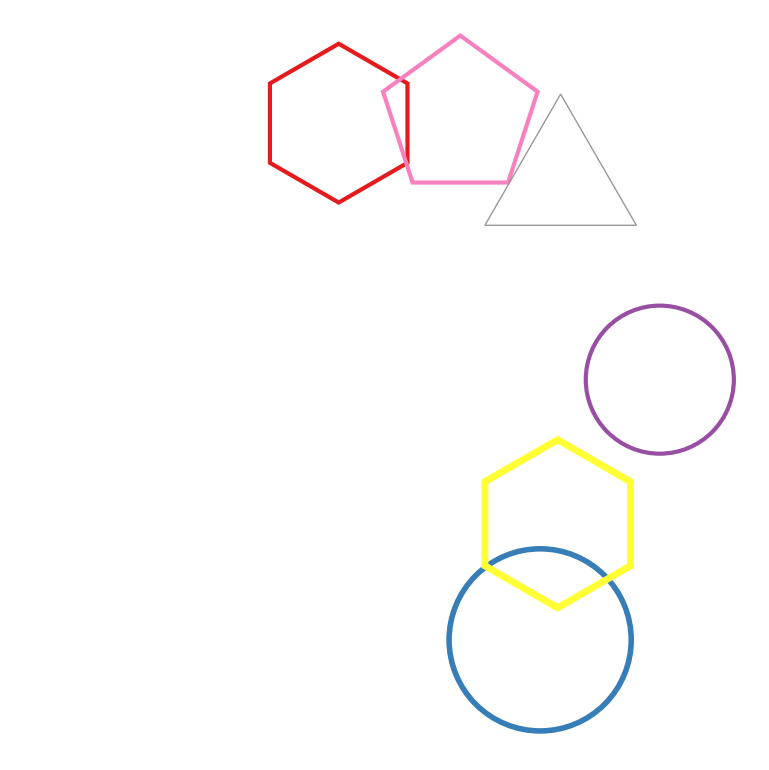[{"shape": "hexagon", "thickness": 1.5, "radius": 0.52, "center": [0.44, 0.84]}, {"shape": "circle", "thickness": 2, "radius": 0.59, "center": [0.702, 0.169]}, {"shape": "circle", "thickness": 1.5, "radius": 0.48, "center": [0.857, 0.507]}, {"shape": "hexagon", "thickness": 2.5, "radius": 0.55, "center": [0.724, 0.32]}, {"shape": "pentagon", "thickness": 1.5, "radius": 0.53, "center": [0.598, 0.848]}, {"shape": "triangle", "thickness": 0.5, "radius": 0.57, "center": [0.728, 0.764]}]